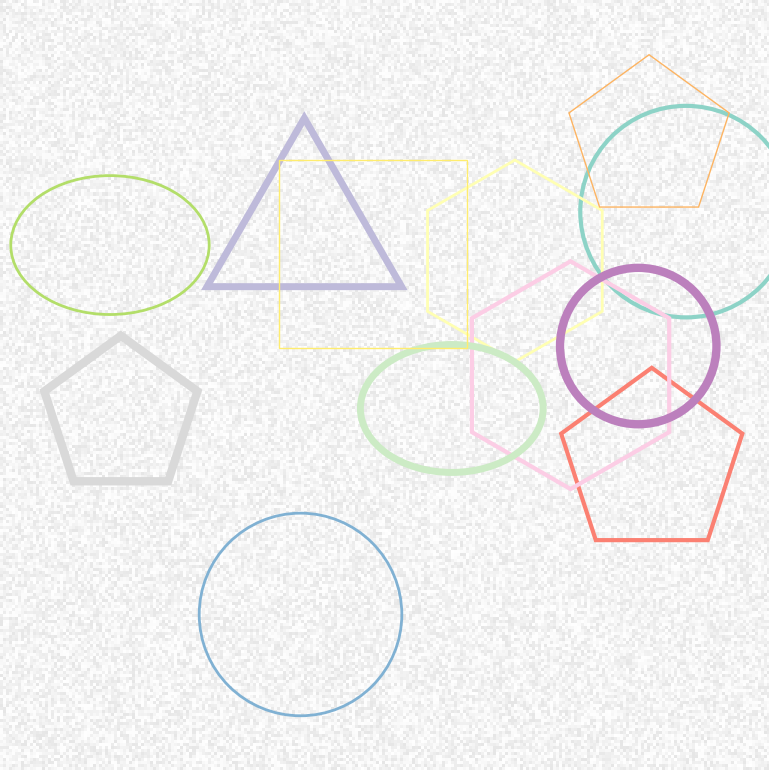[{"shape": "circle", "thickness": 1.5, "radius": 0.69, "center": [0.891, 0.725]}, {"shape": "hexagon", "thickness": 1, "radius": 0.65, "center": [0.669, 0.661]}, {"shape": "triangle", "thickness": 2.5, "radius": 0.73, "center": [0.395, 0.701]}, {"shape": "pentagon", "thickness": 1.5, "radius": 0.62, "center": [0.846, 0.399]}, {"shape": "circle", "thickness": 1, "radius": 0.66, "center": [0.39, 0.202]}, {"shape": "pentagon", "thickness": 0.5, "radius": 0.55, "center": [0.843, 0.82]}, {"shape": "oval", "thickness": 1, "radius": 0.64, "center": [0.143, 0.682]}, {"shape": "hexagon", "thickness": 1.5, "radius": 0.74, "center": [0.741, 0.513]}, {"shape": "pentagon", "thickness": 3, "radius": 0.52, "center": [0.157, 0.46]}, {"shape": "circle", "thickness": 3, "radius": 0.51, "center": [0.829, 0.551]}, {"shape": "oval", "thickness": 2.5, "radius": 0.59, "center": [0.587, 0.47]}, {"shape": "square", "thickness": 0.5, "radius": 0.61, "center": [0.485, 0.671]}]